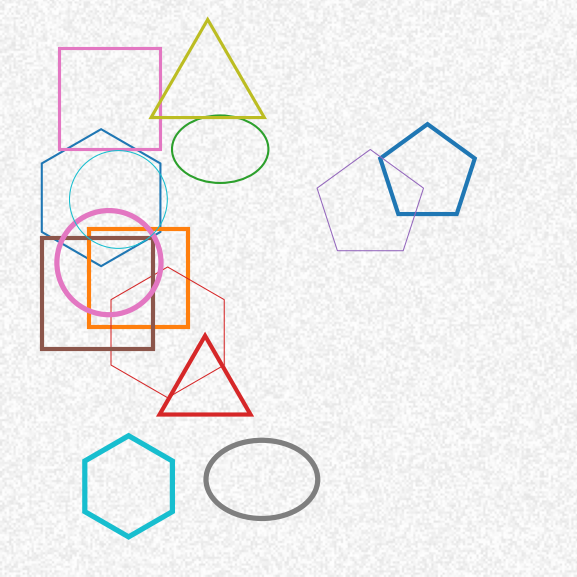[{"shape": "hexagon", "thickness": 1, "radius": 0.59, "center": [0.175, 0.657]}, {"shape": "pentagon", "thickness": 2, "radius": 0.43, "center": [0.74, 0.698]}, {"shape": "square", "thickness": 2, "radius": 0.43, "center": [0.24, 0.518]}, {"shape": "oval", "thickness": 1, "radius": 0.42, "center": [0.381, 0.741]}, {"shape": "triangle", "thickness": 2, "radius": 0.45, "center": [0.355, 0.327]}, {"shape": "hexagon", "thickness": 0.5, "radius": 0.57, "center": [0.29, 0.424]}, {"shape": "pentagon", "thickness": 0.5, "radius": 0.48, "center": [0.641, 0.643]}, {"shape": "square", "thickness": 2, "radius": 0.48, "center": [0.169, 0.49]}, {"shape": "circle", "thickness": 2.5, "radius": 0.45, "center": [0.189, 0.544]}, {"shape": "square", "thickness": 1.5, "radius": 0.44, "center": [0.19, 0.829]}, {"shape": "oval", "thickness": 2.5, "radius": 0.48, "center": [0.453, 0.169]}, {"shape": "triangle", "thickness": 1.5, "radius": 0.57, "center": [0.36, 0.852]}, {"shape": "circle", "thickness": 0.5, "radius": 0.42, "center": [0.205, 0.654]}, {"shape": "hexagon", "thickness": 2.5, "radius": 0.44, "center": [0.223, 0.157]}]